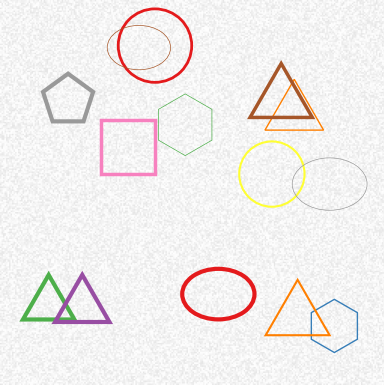[{"shape": "circle", "thickness": 2, "radius": 0.48, "center": [0.403, 0.882]}, {"shape": "oval", "thickness": 3, "radius": 0.47, "center": [0.567, 0.236]}, {"shape": "hexagon", "thickness": 1, "radius": 0.35, "center": [0.868, 0.153]}, {"shape": "triangle", "thickness": 3, "radius": 0.39, "center": [0.126, 0.209]}, {"shape": "hexagon", "thickness": 0.5, "radius": 0.4, "center": [0.481, 0.676]}, {"shape": "triangle", "thickness": 3, "radius": 0.41, "center": [0.214, 0.204]}, {"shape": "triangle", "thickness": 1.5, "radius": 0.48, "center": [0.773, 0.177]}, {"shape": "triangle", "thickness": 1, "radius": 0.44, "center": [0.764, 0.706]}, {"shape": "circle", "thickness": 1.5, "radius": 0.42, "center": [0.706, 0.548]}, {"shape": "triangle", "thickness": 2.5, "radius": 0.47, "center": [0.73, 0.742]}, {"shape": "oval", "thickness": 0.5, "radius": 0.41, "center": [0.361, 0.876]}, {"shape": "square", "thickness": 2.5, "radius": 0.35, "center": [0.332, 0.618]}, {"shape": "pentagon", "thickness": 3, "radius": 0.34, "center": [0.177, 0.74]}, {"shape": "oval", "thickness": 0.5, "radius": 0.49, "center": [0.856, 0.522]}]